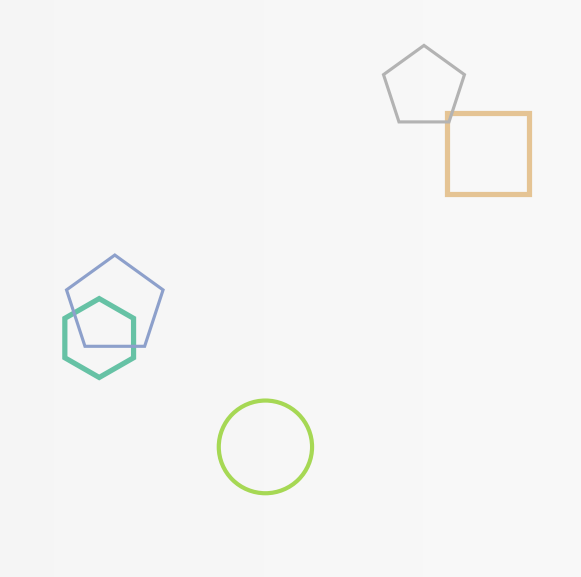[{"shape": "hexagon", "thickness": 2.5, "radius": 0.34, "center": [0.171, 0.414]}, {"shape": "pentagon", "thickness": 1.5, "radius": 0.44, "center": [0.198, 0.47]}, {"shape": "circle", "thickness": 2, "radius": 0.4, "center": [0.457, 0.225]}, {"shape": "square", "thickness": 2.5, "radius": 0.35, "center": [0.839, 0.733]}, {"shape": "pentagon", "thickness": 1.5, "radius": 0.37, "center": [0.729, 0.847]}]